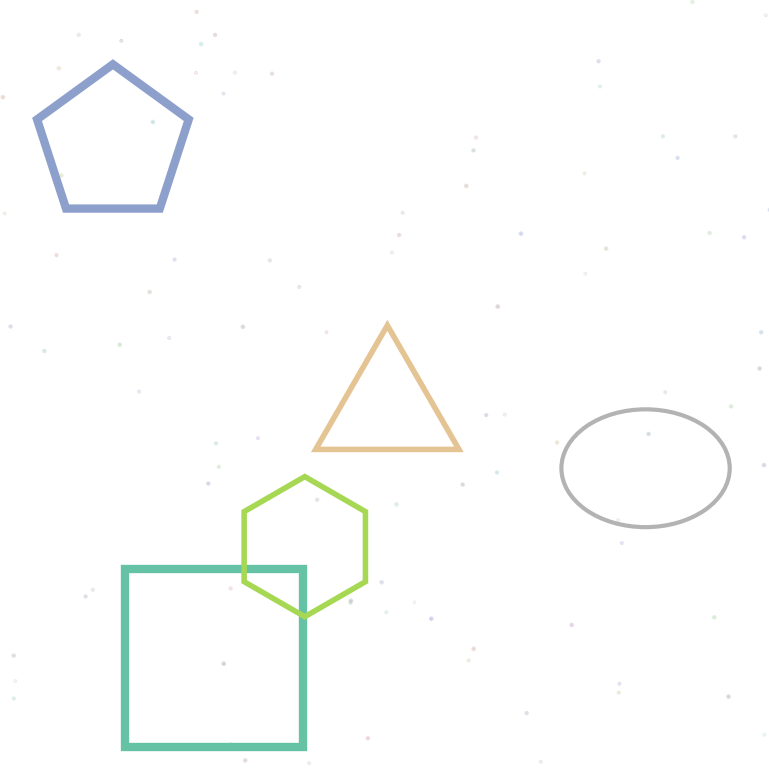[{"shape": "square", "thickness": 3, "radius": 0.58, "center": [0.278, 0.146]}, {"shape": "pentagon", "thickness": 3, "radius": 0.52, "center": [0.147, 0.813]}, {"shape": "hexagon", "thickness": 2, "radius": 0.45, "center": [0.396, 0.29]}, {"shape": "triangle", "thickness": 2, "radius": 0.54, "center": [0.503, 0.47]}, {"shape": "oval", "thickness": 1.5, "radius": 0.55, "center": [0.838, 0.392]}]